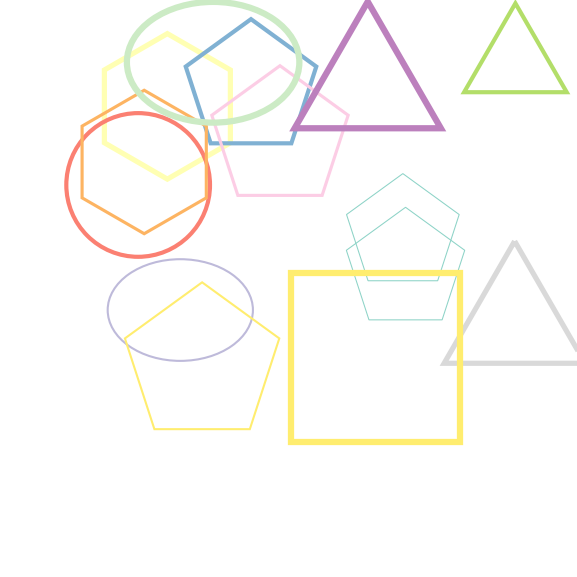[{"shape": "pentagon", "thickness": 0.5, "radius": 0.54, "center": [0.702, 0.532]}, {"shape": "pentagon", "thickness": 0.5, "radius": 0.51, "center": [0.698, 0.596]}, {"shape": "hexagon", "thickness": 2.5, "radius": 0.63, "center": [0.29, 0.815]}, {"shape": "oval", "thickness": 1, "radius": 0.63, "center": [0.312, 0.462]}, {"shape": "circle", "thickness": 2, "radius": 0.62, "center": [0.239, 0.679]}, {"shape": "pentagon", "thickness": 2, "radius": 0.59, "center": [0.435, 0.847]}, {"shape": "hexagon", "thickness": 1.5, "radius": 0.62, "center": [0.25, 0.719]}, {"shape": "triangle", "thickness": 2, "radius": 0.51, "center": [0.892, 0.891]}, {"shape": "pentagon", "thickness": 1.5, "radius": 0.62, "center": [0.485, 0.761]}, {"shape": "triangle", "thickness": 2.5, "radius": 0.7, "center": [0.891, 0.441]}, {"shape": "triangle", "thickness": 3, "radius": 0.73, "center": [0.637, 0.85]}, {"shape": "oval", "thickness": 3, "radius": 0.75, "center": [0.369, 0.891]}, {"shape": "pentagon", "thickness": 1, "radius": 0.7, "center": [0.35, 0.37]}, {"shape": "square", "thickness": 3, "radius": 0.73, "center": [0.65, 0.38]}]